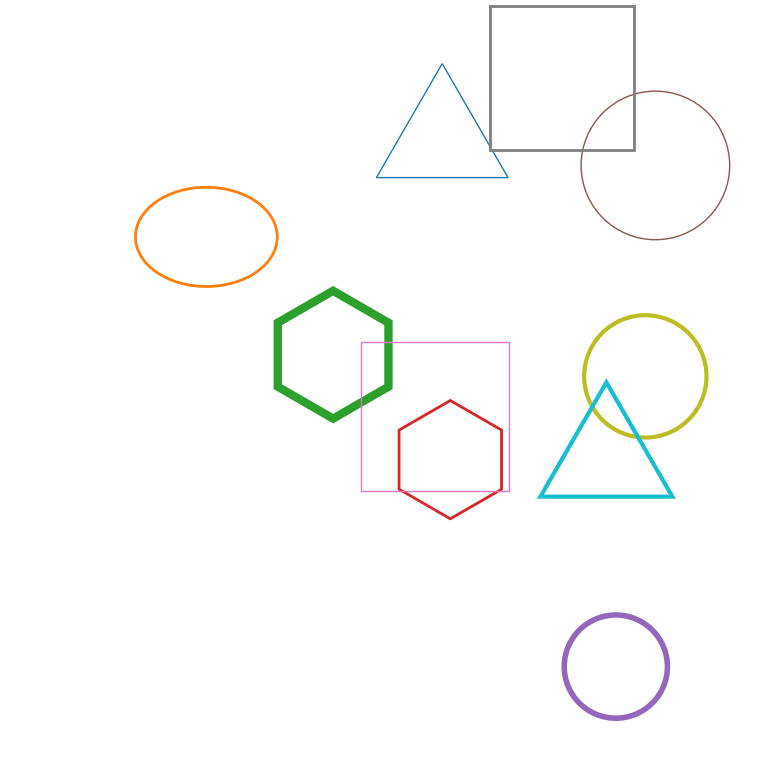[{"shape": "triangle", "thickness": 0.5, "radius": 0.49, "center": [0.574, 0.819]}, {"shape": "oval", "thickness": 1, "radius": 0.46, "center": [0.268, 0.692]}, {"shape": "hexagon", "thickness": 3, "radius": 0.42, "center": [0.433, 0.539]}, {"shape": "hexagon", "thickness": 1, "radius": 0.38, "center": [0.585, 0.403]}, {"shape": "circle", "thickness": 2, "radius": 0.34, "center": [0.8, 0.134]}, {"shape": "circle", "thickness": 0.5, "radius": 0.48, "center": [0.851, 0.785]}, {"shape": "square", "thickness": 0.5, "radius": 0.48, "center": [0.565, 0.459]}, {"shape": "square", "thickness": 1, "radius": 0.47, "center": [0.73, 0.899]}, {"shape": "circle", "thickness": 1.5, "radius": 0.4, "center": [0.838, 0.511]}, {"shape": "triangle", "thickness": 1.5, "radius": 0.49, "center": [0.788, 0.404]}]